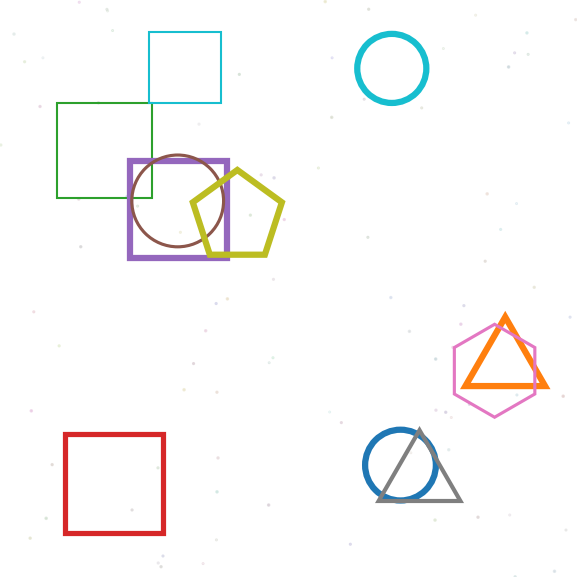[{"shape": "circle", "thickness": 3, "radius": 0.31, "center": [0.693, 0.194]}, {"shape": "triangle", "thickness": 3, "radius": 0.4, "center": [0.875, 0.37]}, {"shape": "square", "thickness": 1, "radius": 0.41, "center": [0.181, 0.739]}, {"shape": "square", "thickness": 2.5, "radius": 0.43, "center": [0.197, 0.163]}, {"shape": "square", "thickness": 3, "radius": 0.42, "center": [0.309, 0.636]}, {"shape": "circle", "thickness": 1.5, "radius": 0.4, "center": [0.308, 0.651]}, {"shape": "hexagon", "thickness": 1.5, "radius": 0.4, "center": [0.856, 0.357]}, {"shape": "triangle", "thickness": 2, "radius": 0.41, "center": [0.726, 0.172]}, {"shape": "pentagon", "thickness": 3, "radius": 0.41, "center": [0.411, 0.624]}, {"shape": "circle", "thickness": 3, "radius": 0.3, "center": [0.678, 0.881]}, {"shape": "square", "thickness": 1, "radius": 0.31, "center": [0.32, 0.883]}]